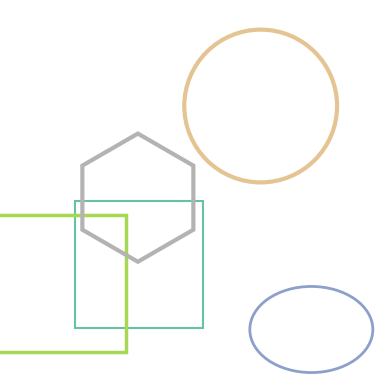[{"shape": "square", "thickness": 1.5, "radius": 0.83, "center": [0.361, 0.314]}, {"shape": "oval", "thickness": 2, "radius": 0.8, "center": [0.809, 0.144]}, {"shape": "square", "thickness": 2.5, "radius": 0.89, "center": [0.147, 0.263]}, {"shape": "circle", "thickness": 3, "radius": 0.99, "center": [0.677, 0.725]}, {"shape": "hexagon", "thickness": 3, "radius": 0.83, "center": [0.358, 0.487]}]